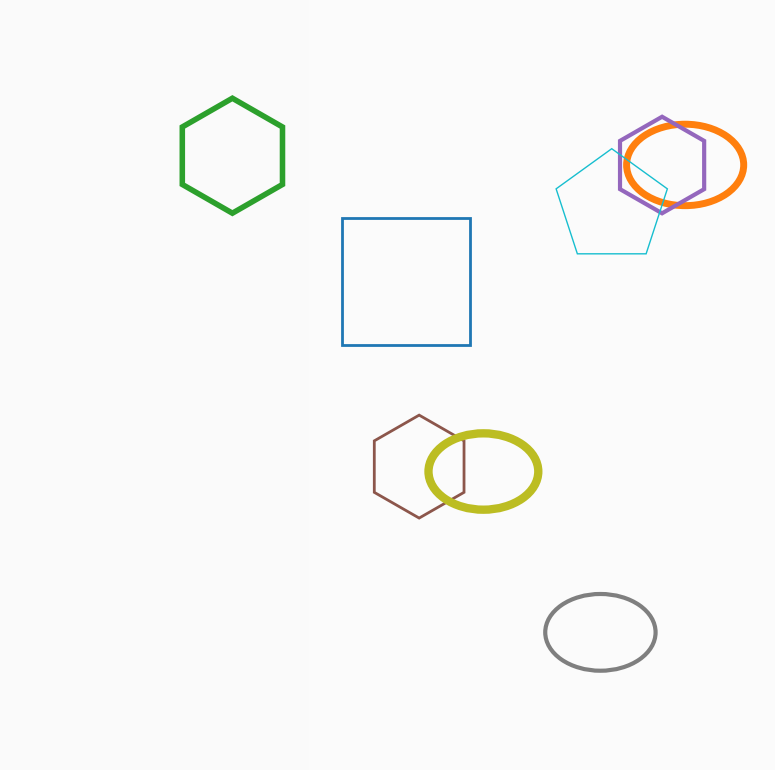[{"shape": "square", "thickness": 1, "radius": 0.41, "center": [0.524, 0.634]}, {"shape": "oval", "thickness": 2.5, "radius": 0.38, "center": [0.884, 0.786]}, {"shape": "hexagon", "thickness": 2, "radius": 0.37, "center": [0.3, 0.798]}, {"shape": "hexagon", "thickness": 1.5, "radius": 0.31, "center": [0.854, 0.786]}, {"shape": "hexagon", "thickness": 1, "radius": 0.33, "center": [0.541, 0.394]}, {"shape": "oval", "thickness": 1.5, "radius": 0.36, "center": [0.775, 0.179]}, {"shape": "oval", "thickness": 3, "radius": 0.35, "center": [0.624, 0.388]}, {"shape": "pentagon", "thickness": 0.5, "radius": 0.38, "center": [0.789, 0.731]}]